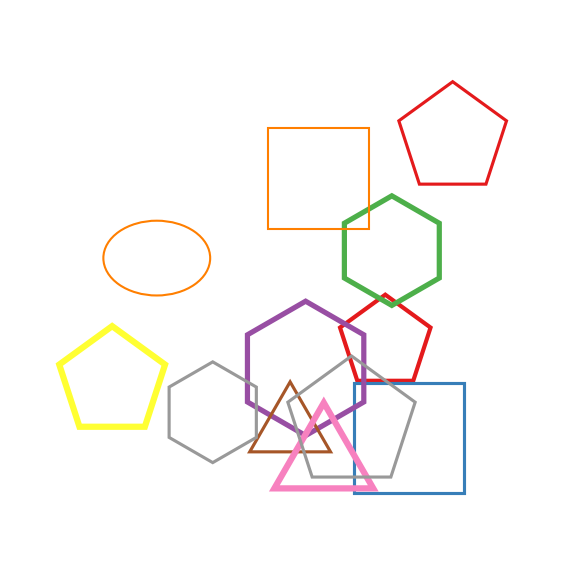[{"shape": "pentagon", "thickness": 1.5, "radius": 0.49, "center": [0.784, 0.76]}, {"shape": "pentagon", "thickness": 2, "radius": 0.41, "center": [0.667, 0.406]}, {"shape": "square", "thickness": 1.5, "radius": 0.48, "center": [0.708, 0.24]}, {"shape": "hexagon", "thickness": 2.5, "radius": 0.47, "center": [0.678, 0.565]}, {"shape": "hexagon", "thickness": 2.5, "radius": 0.58, "center": [0.529, 0.361]}, {"shape": "oval", "thickness": 1, "radius": 0.46, "center": [0.271, 0.552]}, {"shape": "square", "thickness": 1, "radius": 0.44, "center": [0.551, 0.69]}, {"shape": "pentagon", "thickness": 3, "radius": 0.48, "center": [0.194, 0.338]}, {"shape": "triangle", "thickness": 1.5, "radius": 0.4, "center": [0.502, 0.257]}, {"shape": "triangle", "thickness": 3, "radius": 0.49, "center": [0.561, 0.203]}, {"shape": "pentagon", "thickness": 1.5, "radius": 0.58, "center": [0.609, 0.267]}, {"shape": "hexagon", "thickness": 1.5, "radius": 0.44, "center": [0.368, 0.285]}]